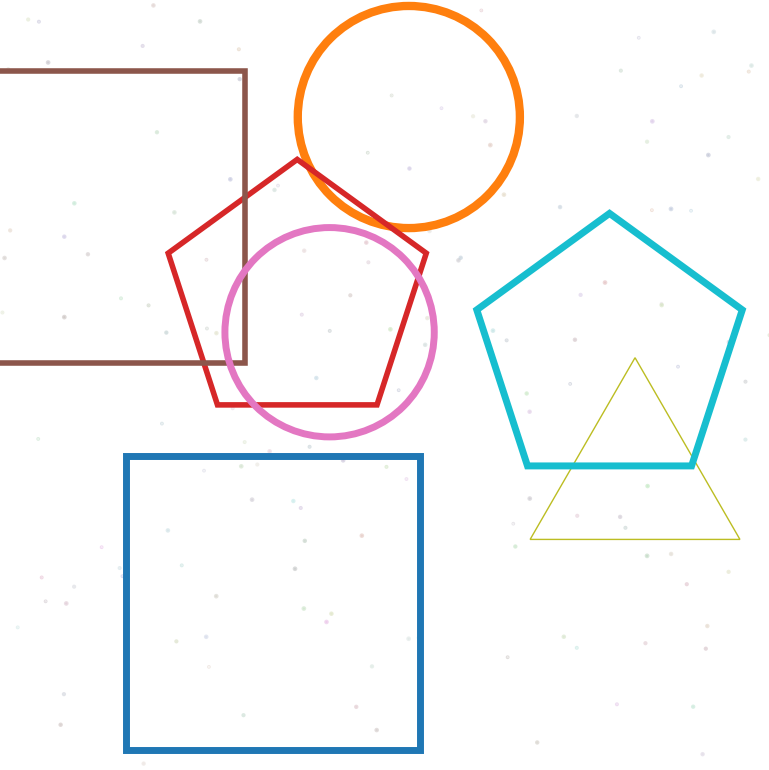[{"shape": "square", "thickness": 2.5, "radius": 0.95, "center": [0.354, 0.217]}, {"shape": "circle", "thickness": 3, "radius": 0.72, "center": [0.531, 0.848]}, {"shape": "pentagon", "thickness": 2, "radius": 0.88, "center": [0.386, 0.617]}, {"shape": "square", "thickness": 2, "radius": 0.95, "center": [0.129, 0.718]}, {"shape": "circle", "thickness": 2.5, "radius": 0.68, "center": [0.428, 0.569]}, {"shape": "triangle", "thickness": 0.5, "radius": 0.79, "center": [0.825, 0.378]}, {"shape": "pentagon", "thickness": 2.5, "radius": 0.91, "center": [0.792, 0.542]}]